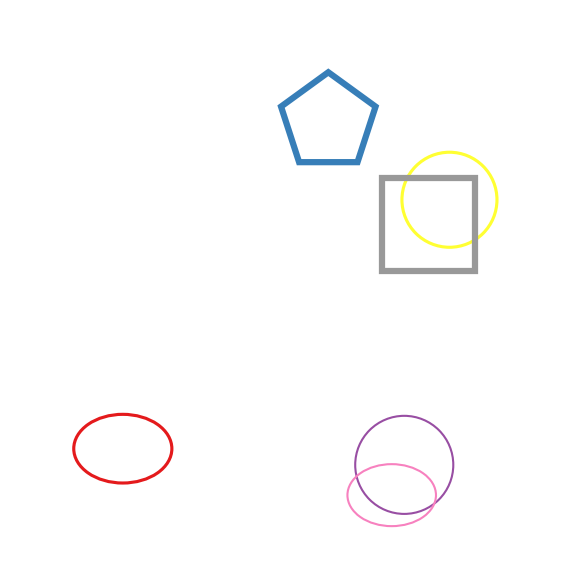[{"shape": "oval", "thickness": 1.5, "radius": 0.42, "center": [0.213, 0.222]}, {"shape": "pentagon", "thickness": 3, "radius": 0.43, "center": [0.568, 0.788]}, {"shape": "circle", "thickness": 1, "radius": 0.42, "center": [0.7, 0.194]}, {"shape": "circle", "thickness": 1.5, "radius": 0.41, "center": [0.778, 0.653]}, {"shape": "oval", "thickness": 1, "radius": 0.38, "center": [0.678, 0.142]}, {"shape": "square", "thickness": 3, "radius": 0.4, "center": [0.742, 0.61]}]